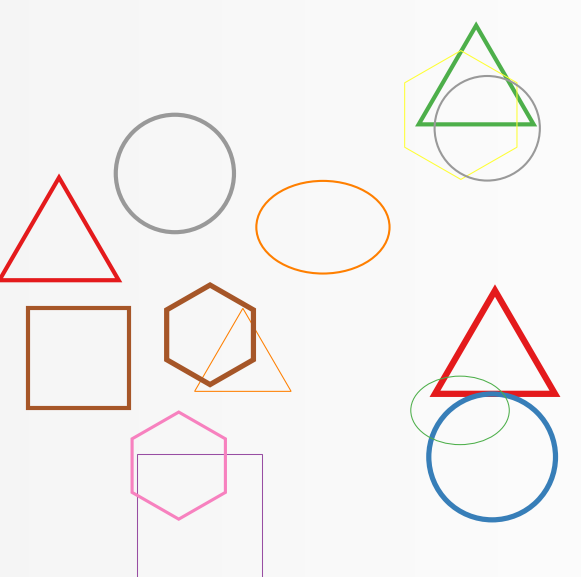[{"shape": "triangle", "thickness": 3, "radius": 0.6, "center": [0.852, 0.377]}, {"shape": "triangle", "thickness": 2, "radius": 0.59, "center": [0.102, 0.573]}, {"shape": "circle", "thickness": 2.5, "radius": 0.54, "center": [0.847, 0.208]}, {"shape": "triangle", "thickness": 2, "radius": 0.57, "center": [0.819, 0.841]}, {"shape": "oval", "thickness": 0.5, "radius": 0.42, "center": [0.791, 0.289]}, {"shape": "square", "thickness": 0.5, "radius": 0.54, "center": [0.343, 0.105]}, {"shape": "oval", "thickness": 1, "radius": 0.57, "center": [0.556, 0.606]}, {"shape": "triangle", "thickness": 0.5, "radius": 0.48, "center": [0.418, 0.369]}, {"shape": "hexagon", "thickness": 0.5, "radius": 0.56, "center": [0.793, 0.8]}, {"shape": "square", "thickness": 2, "radius": 0.43, "center": [0.135, 0.379]}, {"shape": "hexagon", "thickness": 2.5, "radius": 0.43, "center": [0.361, 0.419]}, {"shape": "hexagon", "thickness": 1.5, "radius": 0.46, "center": [0.308, 0.193]}, {"shape": "circle", "thickness": 1, "radius": 0.45, "center": [0.838, 0.777]}, {"shape": "circle", "thickness": 2, "radius": 0.51, "center": [0.301, 0.699]}]